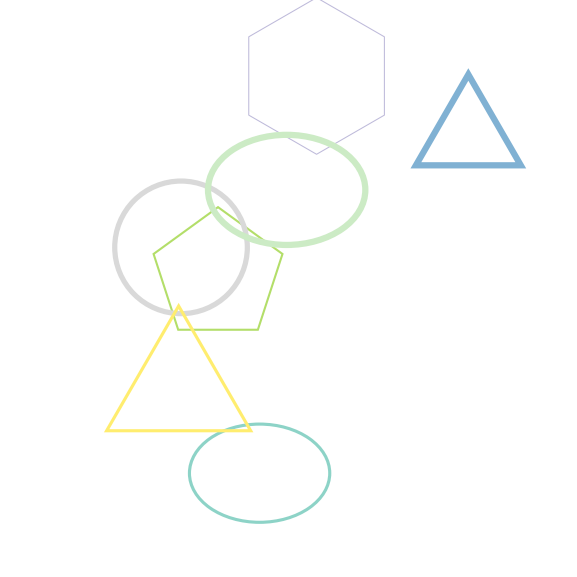[{"shape": "oval", "thickness": 1.5, "radius": 0.61, "center": [0.45, 0.18]}, {"shape": "hexagon", "thickness": 0.5, "radius": 0.68, "center": [0.548, 0.868]}, {"shape": "triangle", "thickness": 3, "radius": 0.52, "center": [0.811, 0.765]}, {"shape": "pentagon", "thickness": 1, "radius": 0.59, "center": [0.378, 0.523]}, {"shape": "circle", "thickness": 2.5, "radius": 0.57, "center": [0.313, 0.571]}, {"shape": "oval", "thickness": 3, "radius": 0.68, "center": [0.496, 0.67]}, {"shape": "triangle", "thickness": 1.5, "radius": 0.72, "center": [0.309, 0.325]}]